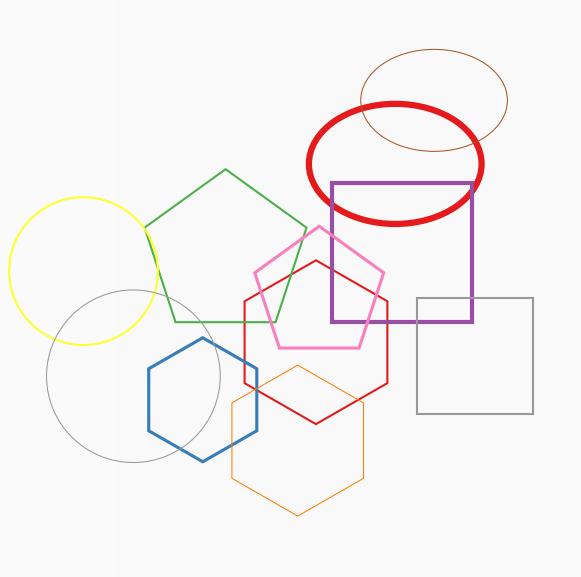[{"shape": "oval", "thickness": 3, "radius": 0.74, "center": [0.68, 0.715]}, {"shape": "hexagon", "thickness": 1, "radius": 0.71, "center": [0.544, 0.407]}, {"shape": "hexagon", "thickness": 1.5, "radius": 0.54, "center": [0.349, 0.307]}, {"shape": "pentagon", "thickness": 1, "radius": 0.73, "center": [0.388, 0.56]}, {"shape": "square", "thickness": 2, "radius": 0.6, "center": [0.691, 0.561]}, {"shape": "hexagon", "thickness": 0.5, "radius": 0.65, "center": [0.512, 0.236]}, {"shape": "circle", "thickness": 1, "radius": 0.64, "center": [0.144, 0.53]}, {"shape": "oval", "thickness": 0.5, "radius": 0.63, "center": [0.747, 0.825]}, {"shape": "pentagon", "thickness": 1.5, "radius": 0.58, "center": [0.549, 0.491]}, {"shape": "circle", "thickness": 0.5, "radius": 0.75, "center": [0.229, 0.348]}, {"shape": "square", "thickness": 1, "radius": 0.5, "center": [0.817, 0.383]}]